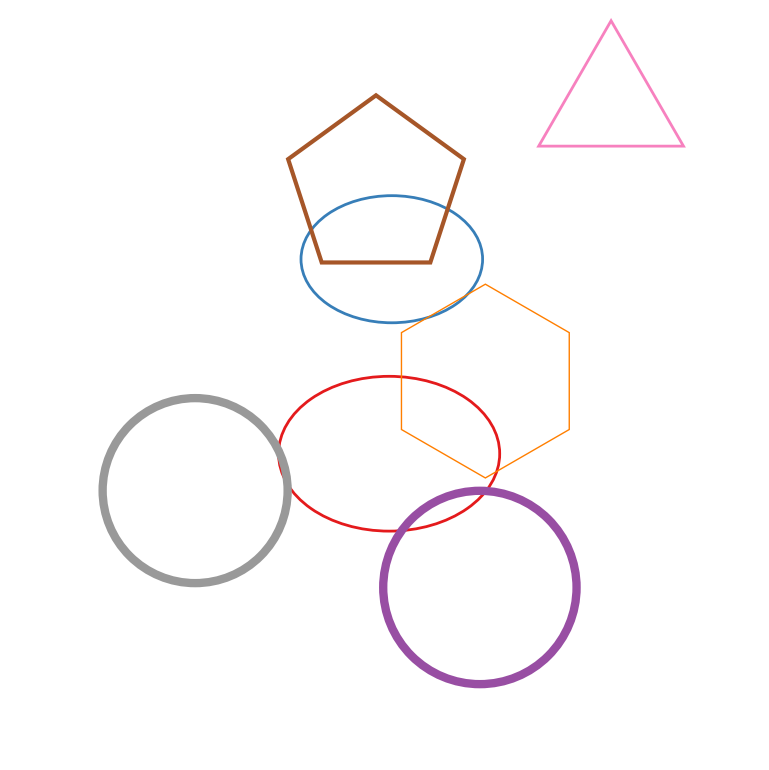[{"shape": "oval", "thickness": 1, "radius": 0.72, "center": [0.505, 0.411]}, {"shape": "oval", "thickness": 1, "radius": 0.59, "center": [0.509, 0.663]}, {"shape": "circle", "thickness": 3, "radius": 0.63, "center": [0.623, 0.237]}, {"shape": "hexagon", "thickness": 0.5, "radius": 0.63, "center": [0.63, 0.505]}, {"shape": "pentagon", "thickness": 1.5, "radius": 0.6, "center": [0.488, 0.756]}, {"shape": "triangle", "thickness": 1, "radius": 0.54, "center": [0.794, 0.865]}, {"shape": "circle", "thickness": 3, "radius": 0.6, "center": [0.253, 0.363]}]